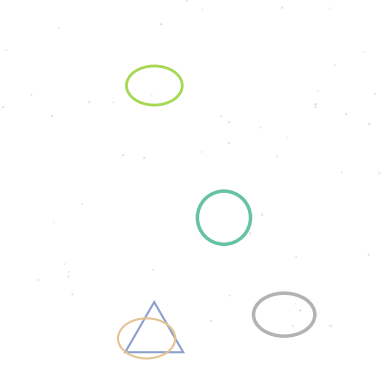[{"shape": "circle", "thickness": 2.5, "radius": 0.35, "center": [0.582, 0.435]}, {"shape": "triangle", "thickness": 1.5, "radius": 0.43, "center": [0.401, 0.129]}, {"shape": "oval", "thickness": 2, "radius": 0.36, "center": [0.401, 0.778]}, {"shape": "oval", "thickness": 1.5, "radius": 0.37, "center": [0.381, 0.121]}, {"shape": "oval", "thickness": 2.5, "radius": 0.4, "center": [0.738, 0.183]}]